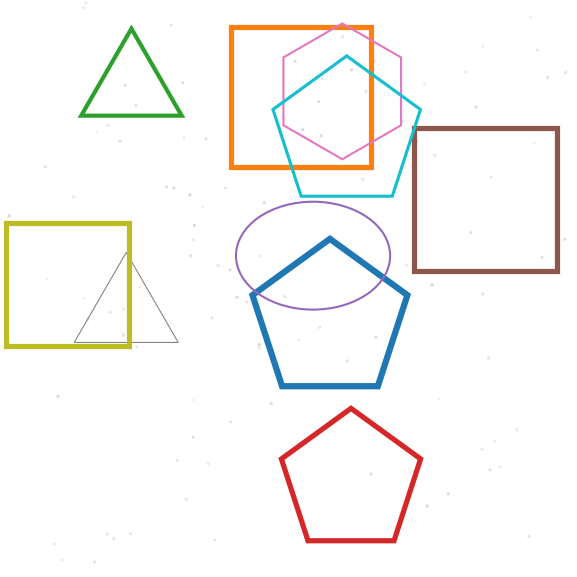[{"shape": "pentagon", "thickness": 3, "radius": 0.71, "center": [0.571, 0.444]}, {"shape": "square", "thickness": 2.5, "radius": 0.6, "center": [0.521, 0.831]}, {"shape": "triangle", "thickness": 2, "radius": 0.5, "center": [0.228, 0.849]}, {"shape": "pentagon", "thickness": 2.5, "radius": 0.63, "center": [0.608, 0.165]}, {"shape": "oval", "thickness": 1, "radius": 0.67, "center": [0.542, 0.556]}, {"shape": "square", "thickness": 2.5, "radius": 0.62, "center": [0.841, 0.654]}, {"shape": "hexagon", "thickness": 1, "radius": 0.59, "center": [0.593, 0.841]}, {"shape": "triangle", "thickness": 0.5, "radius": 0.52, "center": [0.219, 0.458]}, {"shape": "square", "thickness": 2.5, "radius": 0.53, "center": [0.117, 0.507]}, {"shape": "pentagon", "thickness": 1.5, "radius": 0.67, "center": [0.6, 0.768]}]